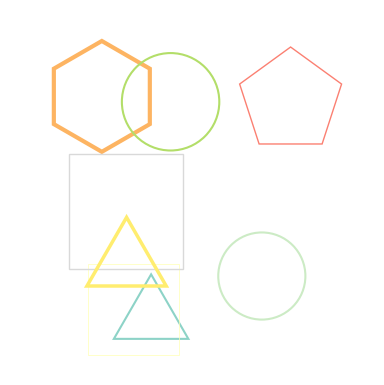[{"shape": "triangle", "thickness": 1.5, "radius": 0.56, "center": [0.392, 0.176]}, {"shape": "square", "thickness": 0.5, "radius": 0.6, "center": [0.347, 0.196]}, {"shape": "pentagon", "thickness": 1, "radius": 0.7, "center": [0.755, 0.739]}, {"shape": "hexagon", "thickness": 3, "radius": 0.72, "center": [0.264, 0.75]}, {"shape": "circle", "thickness": 1.5, "radius": 0.63, "center": [0.443, 0.736]}, {"shape": "square", "thickness": 1, "radius": 0.75, "center": [0.327, 0.45]}, {"shape": "circle", "thickness": 1.5, "radius": 0.57, "center": [0.68, 0.283]}, {"shape": "triangle", "thickness": 2.5, "radius": 0.59, "center": [0.329, 0.317]}]